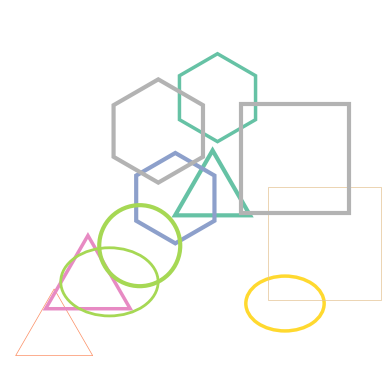[{"shape": "hexagon", "thickness": 2.5, "radius": 0.57, "center": [0.565, 0.746]}, {"shape": "triangle", "thickness": 3, "radius": 0.56, "center": [0.552, 0.497]}, {"shape": "triangle", "thickness": 0.5, "radius": 0.58, "center": [0.141, 0.134]}, {"shape": "hexagon", "thickness": 3, "radius": 0.59, "center": [0.455, 0.485]}, {"shape": "triangle", "thickness": 2.5, "radius": 0.63, "center": [0.228, 0.262]}, {"shape": "circle", "thickness": 3, "radius": 0.53, "center": [0.363, 0.362]}, {"shape": "oval", "thickness": 2, "radius": 0.63, "center": [0.284, 0.268]}, {"shape": "oval", "thickness": 2.5, "radius": 0.51, "center": [0.74, 0.212]}, {"shape": "square", "thickness": 0.5, "radius": 0.74, "center": [0.843, 0.367]}, {"shape": "square", "thickness": 3, "radius": 0.7, "center": [0.766, 0.588]}, {"shape": "hexagon", "thickness": 3, "radius": 0.67, "center": [0.411, 0.66]}]